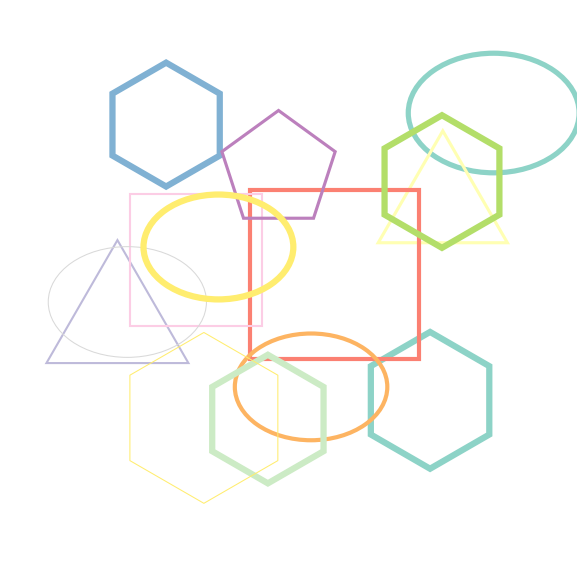[{"shape": "oval", "thickness": 2.5, "radius": 0.74, "center": [0.855, 0.803]}, {"shape": "hexagon", "thickness": 3, "radius": 0.59, "center": [0.745, 0.306]}, {"shape": "triangle", "thickness": 1.5, "radius": 0.65, "center": [0.767, 0.643]}, {"shape": "triangle", "thickness": 1, "radius": 0.71, "center": [0.203, 0.441]}, {"shape": "square", "thickness": 2, "radius": 0.73, "center": [0.579, 0.524]}, {"shape": "hexagon", "thickness": 3, "radius": 0.54, "center": [0.288, 0.783]}, {"shape": "oval", "thickness": 2, "radius": 0.66, "center": [0.539, 0.329]}, {"shape": "hexagon", "thickness": 3, "radius": 0.57, "center": [0.765, 0.685]}, {"shape": "square", "thickness": 1, "radius": 0.57, "center": [0.339, 0.548]}, {"shape": "oval", "thickness": 0.5, "radius": 0.68, "center": [0.221, 0.476]}, {"shape": "pentagon", "thickness": 1.5, "radius": 0.52, "center": [0.482, 0.705]}, {"shape": "hexagon", "thickness": 3, "radius": 0.56, "center": [0.464, 0.273]}, {"shape": "hexagon", "thickness": 0.5, "radius": 0.74, "center": [0.353, 0.275]}, {"shape": "oval", "thickness": 3, "radius": 0.65, "center": [0.378, 0.571]}]